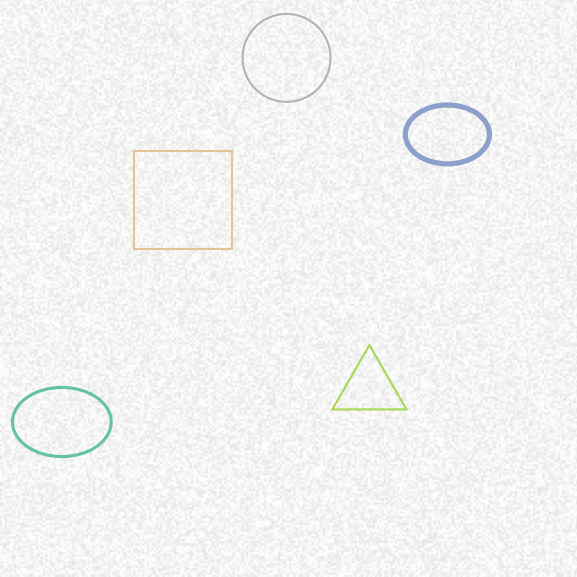[{"shape": "oval", "thickness": 1.5, "radius": 0.43, "center": [0.107, 0.268]}, {"shape": "oval", "thickness": 2.5, "radius": 0.36, "center": [0.775, 0.766]}, {"shape": "triangle", "thickness": 1, "radius": 0.37, "center": [0.64, 0.327]}, {"shape": "square", "thickness": 1, "radius": 0.42, "center": [0.317, 0.653]}, {"shape": "circle", "thickness": 1, "radius": 0.38, "center": [0.496, 0.899]}]